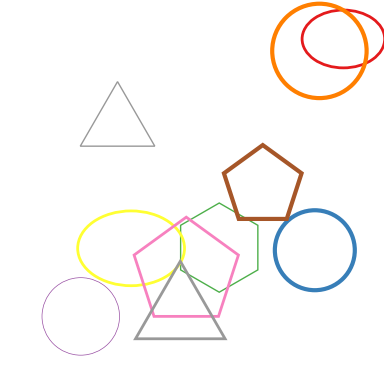[{"shape": "oval", "thickness": 2, "radius": 0.54, "center": [0.892, 0.899]}, {"shape": "circle", "thickness": 3, "radius": 0.52, "center": [0.818, 0.35]}, {"shape": "hexagon", "thickness": 1, "radius": 0.58, "center": [0.569, 0.357]}, {"shape": "circle", "thickness": 0.5, "radius": 0.5, "center": [0.21, 0.178]}, {"shape": "circle", "thickness": 3, "radius": 0.61, "center": [0.83, 0.868]}, {"shape": "oval", "thickness": 2, "radius": 0.69, "center": [0.34, 0.355]}, {"shape": "pentagon", "thickness": 3, "radius": 0.53, "center": [0.682, 0.517]}, {"shape": "pentagon", "thickness": 2, "radius": 0.71, "center": [0.484, 0.294]}, {"shape": "triangle", "thickness": 1, "radius": 0.56, "center": [0.305, 0.676]}, {"shape": "triangle", "thickness": 2, "radius": 0.67, "center": [0.468, 0.187]}]